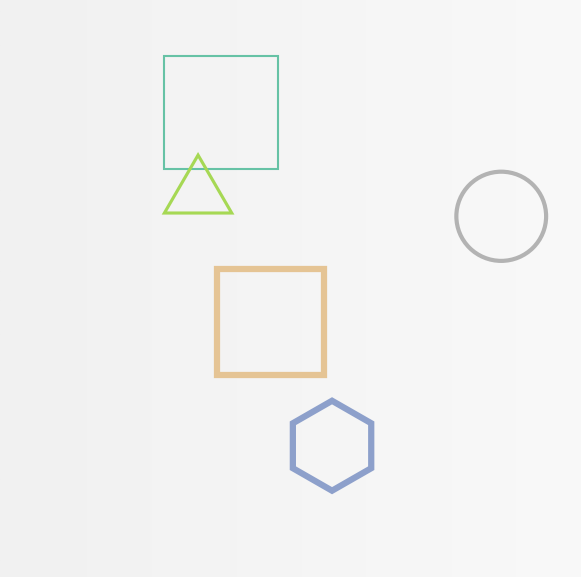[{"shape": "square", "thickness": 1, "radius": 0.49, "center": [0.379, 0.805]}, {"shape": "hexagon", "thickness": 3, "radius": 0.39, "center": [0.571, 0.227]}, {"shape": "triangle", "thickness": 1.5, "radius": 0.33, "center": [0.341, 0.664]}, {"shape": "square", "thickness": 3, "radius": 0.46, "center": [0.465, 0.442]}, {"shape": "circle", "thickness": 2, "radius": 0.39, "center": [0.862, 0.625]}]